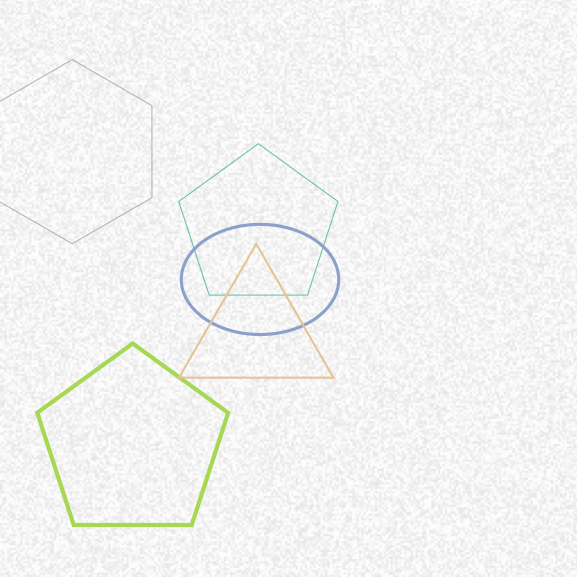[{"shape": "pentagon", "thickness": 0.5, "radius": 0.72, "center": [0.447, 0.605]}, {"shape": "oval", "thickness": 1.5, "radius": 0.68, "center": [0.45, 0.515]}, {"shape": "pentagon", "thickness": 2, "radius": 0.87, "center": [0.23, 0.231]}, {"shape": "triangle", "thickness": 1, "radius": 0.77, "center": [0.444, 0.422]}, {"shape": "hexagon", "thickness": 0.5, "radius": 0.8, "center": [0.125, 0.737]}]